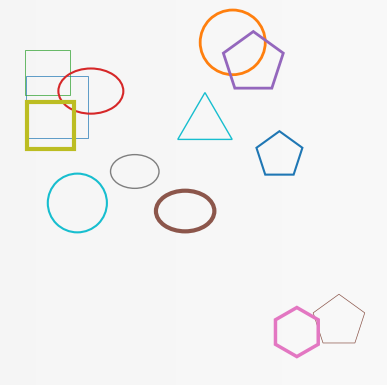[{"shape": "square", "thickness": 0.5, "radius": 0.4, "center": [0.148, 0.722]}, {"shape": "pentagon", "thickness": 1.5, "radius": 0.31, "center": [0.721, 0.597]}, {"shape": "circle", "thickness": 2, "radius": 0.42, "center": [0.601, 0.89]}, {"shape": "square", "thickness": 0.5, "radius": 0.29, "center": [0.122, 0.811]}, {"shape": "oval", "thickness": 1.5, "radius": 0.42, "center": [0.234, 0.763]}, {"shape": "pentagon", "thickness": 2, "radius": 0.41, "center": [0.654, 0.837]}, {"shape": "oval", "thickness": 3, "radius": 0.38, "center": [0.478, 0.452]}, {"shape": "pentagon", "thickness": 0.5, "radius": 0.35, "center": [0.875, 0.166]}, {"shape": "hexagon", "thickness": 2.5, "radius": 0.32, "center": [0.766, 0.138]}, {"shape": "oval", "thickness": 1, "radius": 0.31, "center": [0.348, 0.555]}, {"shape": "square", "thickness": 3, "radius": 0.31, "center": [0.13, 0.675]}, {"shape": "triangle", "thickness": 1, "radius": 0.41, "center": [0.529, 0.678]}, {"shape": "circle", "thickness": 1.5, "radius": 0.38, "center": [0.2, 0.473]}]